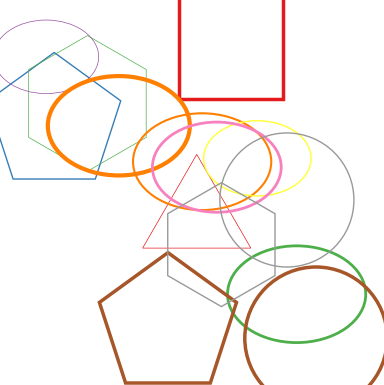[{"shape": "square", "thickness": 2.5, "radius": 0.67, "center": [0.6, 0.878]}, {"shape": "triangle", "thickness": 0.5, "radius": 0.81, "center": [0.511, 0.437]}, {"shape": "pentagon", "thickness": 1, "radius": 0.91, "center": [0.141, 0.682]}, {"shape": "oval", "thickness": 2, "radius": 0.9, "center": [0.77, 0.236]}, {"shape": "hexagon", "thickness": 0.5, "radius": 0.88, "center": [0.227, 0.731]}, {"shape": "oval", "thickness": 0.5, "radius": 0.68, "center": [0.12, 0.852]}, {"shape": "oval", "thickness": 3, "radius": 0.92, "center": [0.309, 0.673]}, {"shape": "oval", "thickness": 1.5, "radius": 0.9, "center": [0.525, 0.58]}, {"shape": "oval", "thickness": 1, "radius": 0.7, "center": [0.668, 0.589]}, {"shape": "pentagon", "thickness": 2.5, "radius": 0.94, "center": [0.436, 0.157]}, {"shape": "circle", "thickness": 2.5, "radius": 0.92, "center": [0.821, 0.122]}, {"shape": "oval", "thickness": 2, "radius": 0.84, "center": [0.563, 0.566]}, {"shape": "hexagon", "thickness": 1, "radius": 0.8, "center": [0.575, 0.365]}, {"shape": "circle", "thickness": 1, "radius": 0.87, "center": [0.745, 0.481]}]